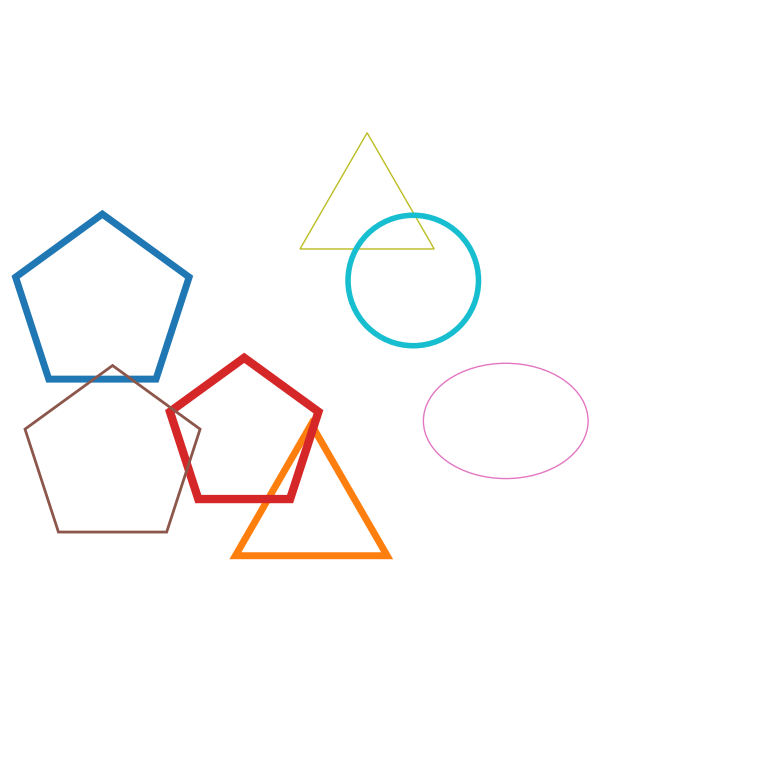[{"shape": "pentagon", "thickness": 2.5, "radius": 0.59, "center": [0.133, 0.603]}, {"shape": "triangle", "thickness": 2.5, "radius": 0.57, "center": [0.404, 0.335]}, {"shape": "pentagon", "thickness": 3, "radius": 0.51, "center": [0.317, 0.434]}, {"shape": "pentagon", "thickness": 1, "radius": 0.6, "center": [0.146, 0.406]}, {"shape": "oval", "thickness": 0.5, "radius": 0.53, "center": [0.657, 0.453]}, {"shape": "triangle", "thickness": 0.5, "radius": 0.5, "center": [0.477, 0.727]}, {"shape": "circle", "thickness": 2, "radius": 0.42, "center": [0.537, 0.636]}]